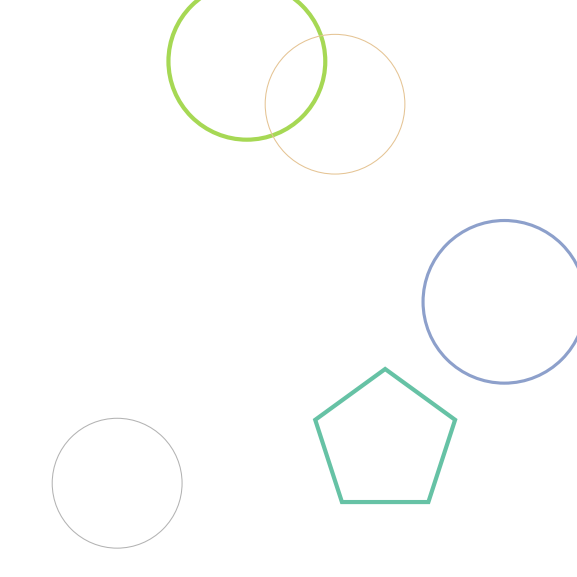[{"shape": "pentagon", "thickness": 2, "radius": 0.64, "center": [0.667, 0.233]}, {"shape": "circle", "thickness": 1.5, "radius": 0.7, "center": [0.873, 0.476]}, {"shape": "circle", "thickness": 2, "radius": 0.68, "center": [0.427, 0.893]}, {"shape": "circle", "thickness": 0.5, "radius": 0.6, "center": [0.58, 0.819]}, {"shape": "circle", "thickness": 0.5, "radius": 0.56, "center": [0.203, 0.162]}]